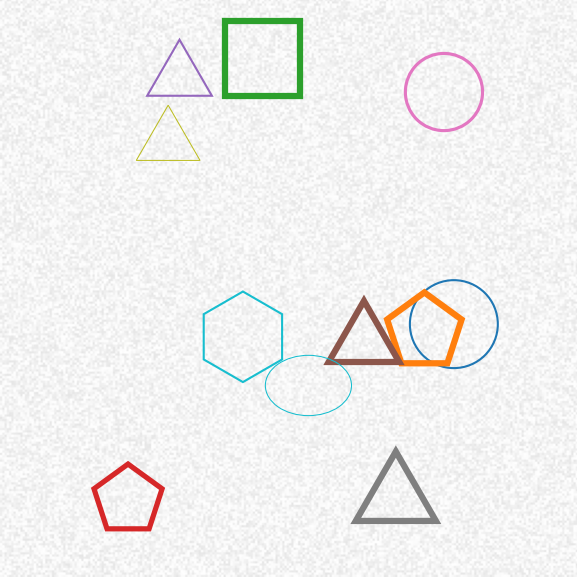[{"shape": "circle", "thickness": 1, "radius": 0.38, "center": [0.786, 0.438]}, {"shape": "pentagon", "thickness": 3, "radius": 0.34, "center": [0.735, 0.425]}, {"shape": "square", "thickness": 3, "radius": 0.32, "center": [0.454, 0.898]}, {"shape": "pentagon", "thickness": 2.5, "radius": 0.31, "center": [0.222, 0.134]}, {"shape": "triangle", "thickness": 1, "radius": 0.32, "center": [0.311, 0.866]}, {"shape": "triangle", "thickness": 3, "radius": 0.35, "center": [0.63, 0.408]}, {"shape": "circle", "thickness": 1.5, "radius": 0.33, "center": [0.769, 0.84]}, {"shape": "triangle", "thickness": 3, "radius": 0.4, "center": [0.685, 0.137]}, {"shape": "triangle", "thickness": 0.5, "radius": 0.32, "center": [0.291, 0.753]}, {"shape": "hexagon", "thickness": 1, "radius": 0.39, "center": [0.421, 0.416]}, {"shape": "oval", "thickness": 0.5, "radius": 0.37, "center": [0.534, 0.332]}]